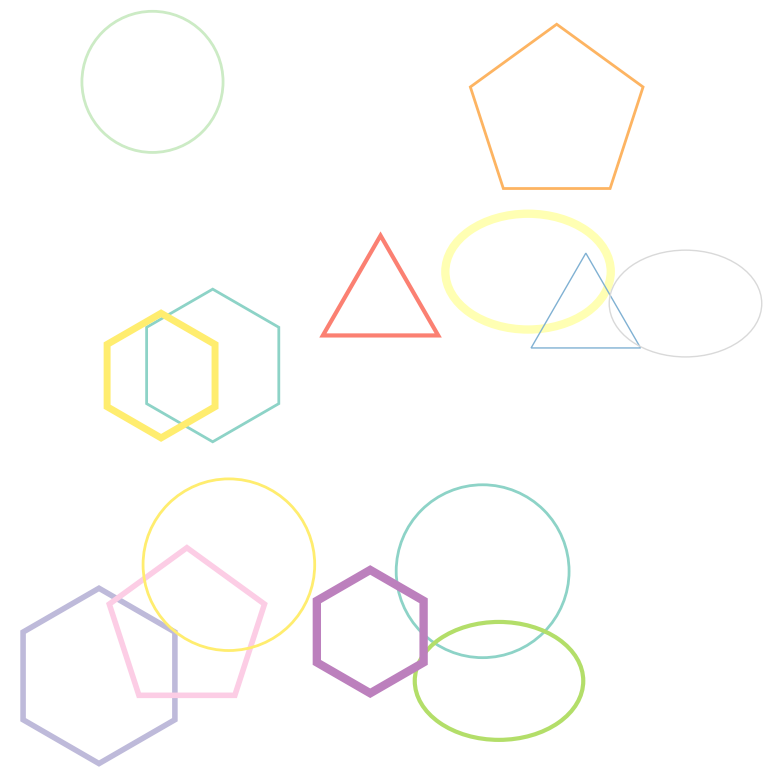[{"shape": "hexagon", "thickness": 1, "radius": 0.5, "center": [0.276, 0.525]}, {"shape": "circle", "thickness": 1, "radius": 0.56, "center": [0.627, 0.258]}, {"shape": "oval", "thickness": 3, "radius": 0.54, "center": [0.686, 0.647]}, {"shape": "hexagon", "thickness": 2, "radius": 0.57, "center": [0.129, 0.122]}, {"shape": "triangle", "thickness": 1.5, "radius": 0.43, "center": [0.494, 0.608]}, {"shape": "triangle", "thickness": 0.5, "radius": 0.41, "center": [0.761, 0.589]}, {"shape": "pentagon", "thickness": 1, "radius": 0.59, "center": [0.723, 0.851]}, {"shape": "oval", "thickness": 1.5, "radius": 0.55, "center": [0.648, 0.116]}, {"shape": "pentagon", "thickness": 2, "radius": 0.53, "center": [0.243, 0.183]}, {"shape": "oval", "thickness": 0.5, "radius": 0.5, "center": [0.89, 0.606]}, {"shape": "hexagon", "thickness": 3, "radius": 0.4, "center": [0.481, 0.18]}, {"shape": "circle", "thickness": 1, "radius": 0.46, "center": [0.198, 0.894]}, {"shape": "circle", "thickness": 1, "radius": 0.56, "center": [0.297, 0.267]}, {"shape": "hexagon", "thickness": 2.5, "radius": 0.4, "center": [0.209, 0.512]}]